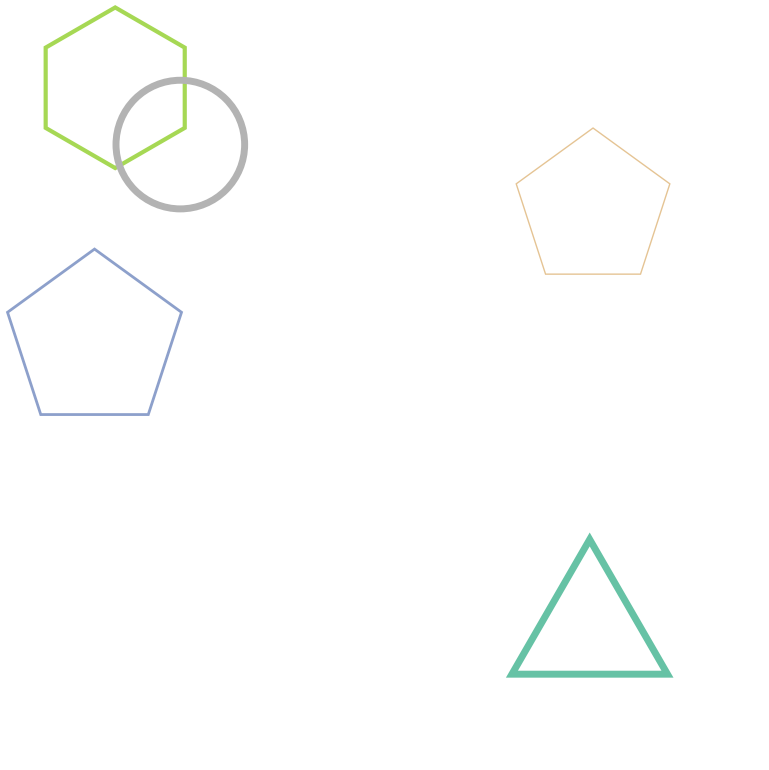[{"shape": "triangle", "thickness": 2.5, "radius": 0.58, "center": [0.766, 0.183]}, {"shape": "pentagon", "thickness": 1, "radius": 0.59, "center": [0.123, 0.558]}, {"shape": "hexagon", "thickness": 1.5, "radius": 0.52, "center": [0.15, 0.886]}, {"shape": "pentagon", "thickness": 0.5, "radius": 0.52, "center": [0.77, 0.729]}, {"shape": "circle", "thickness": 2.5, "radius": 0.42, "center": [0.234, 0.812]}]